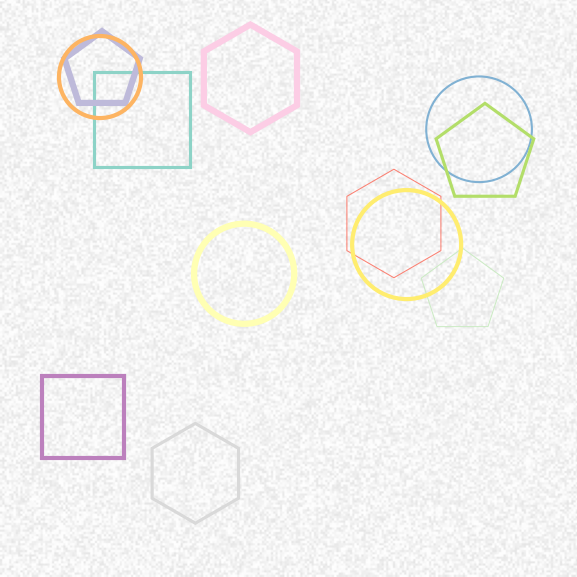[{"shape": "square", "thickness": 1.5, "radius": 0.41, "center": [0.246, 0.792]}, {"shape": "circle", "thickness": 3, "radius": 0.43, "center": [0.423, 0.525]}, {"shape": "pentagon", "thickness": 3, "radius": 0.34, "center": [0.177, 0.876]}, {"shape": "hexagon", "thickness": 0.5, "radius": 0.47, "center": [0.682, 0.612]}, {"shape": "circle", "thickness": 1, "radius": 0.46, "center": [0.83, 0.775]}, {"shape": "circle", "thickness": 2, "radius": 0.36, "center": [0.173, 0.866]}, {"shape": "pentagon", "thickness": 1.5, "radius": 0.44, "center": [0.84, 0.731]}, {"shape": "hexagon", "thickness": 3, "radius": 0.47, "center": [0.434, 0.863]}, {"shape": "hexagon", "thickness": 1.5, "radius": 0.43, "center": [0.338, 0.18]}, {"shape": "square", "thickness": 2, "radius": 0.35, "center": [0.144, 0.277]}, {"shape": "pentagon", "thickness": 0.5, "radius": 0.38, "center": [0.801, 0.494]}, {"shape": "circle", "thickness": 2, "radius": 0.47, "center": [0.704, 0.576]}]